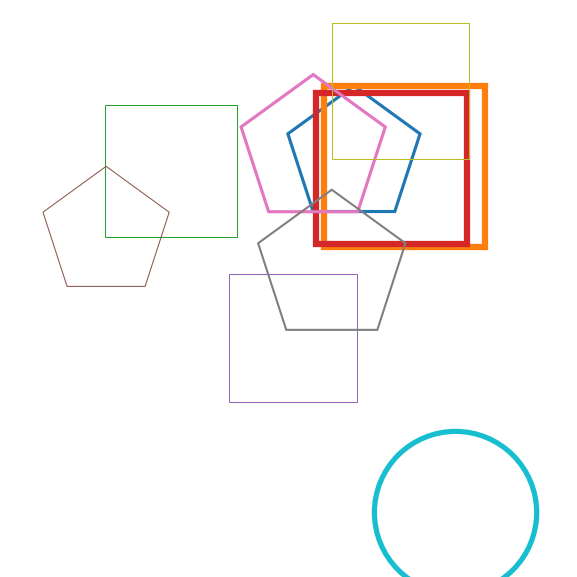[{"shape": "pentagon", "thickness": 1.5, "radius": 0.6, "center": [0.613, 0.73]}, {"shape": "square", "thickness": 3, "radius": 0.7, "center": [0.7, 0.711]}, {"shape": "square", "thickness": 0.5, "radius": 0.57, "center": [0.296, 0.702]}, {"shape": "square", "thickness": 3, "radius": 0.65, "center": [0.678, 0.707]}, {"shape": "square", "thickness": 0.5, "radius": 0.56, "center": [0.507, 0.414]}, {"shape": "pentagon", "thickness": 0.5, "radius": 0.57, "center": [0.184, 0.596]}, {"shape": "pentagon", "thickness": 1.5, "radius": 0.66, "center": [0.542, 0.739]}, {"shape": "pentagon", "thickness": 1, "radius": 0.67, "center": [0.575, 0.536]}, {"shape": "square", "thickness": 0.5, "radius": 0.59, "center": [0.694, 0.841]}, {"shape": "circle", "thickness": 2.5, "radius": 0.7, "center": [0.789, 0.112]}]